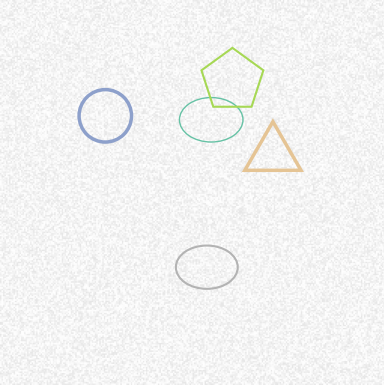[{"shape": "oval", "thickness": 1, "radius": 0.41, "center": [0.549, 0.689]}, {"shape": "circle", "thickness": 2.5, "radius": 0.34, "center": [0.274, 0.699]}, {"shape": "pentagon", "thickness": 1.5, "radius": 0.42, "center": [0.604, 0.791]}, {"shape": "triangle", "thickness": 2.5, "radius": 0.42, "center": [0.709, 0.6]}, {"shape": "oval", "thickness": 1.5, "radius": 0.4, "center": [0.537, 0.306]}]